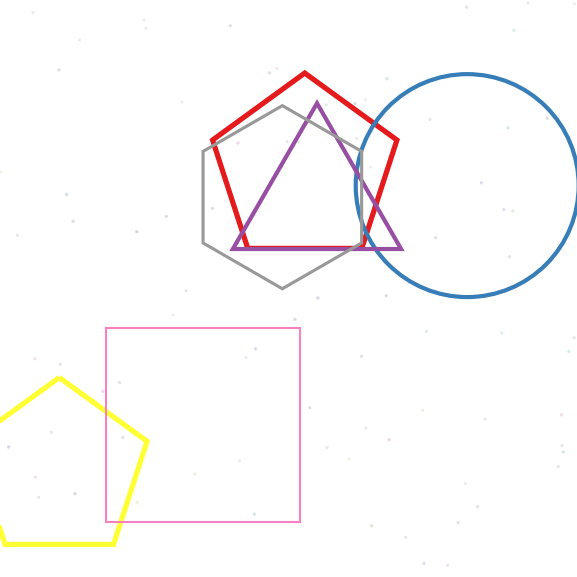[{"shape": "pentagon", "thickness": 2.5, "radius": 0.84, "center": [0.528, 0.705]}, {"shape": "circle", "thickness": 2, "radius": 0.97, "center": [0.809, 0.678]}, {"shape": "triangle", "thickness": 2, "radius": 0.84, "center": [0.549, 0.652]}, {"shape": "pentagon", "thickness": 2.5, "radius": 0.8, "center": [0.103, 0.186]}, {"shape": "square", "thickness": 1, "radius": 0.84, "center": [0.352, 0.264]}, {"shape": "hexagon", "thickness": 1.5, "radius": 0.79, "center": [0.489, 0.658]}]